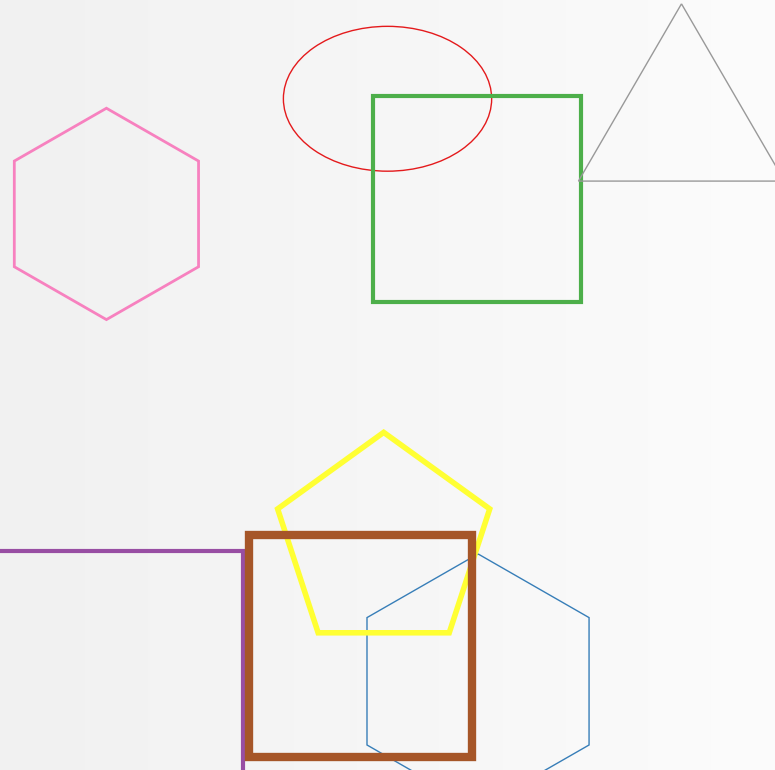[{"shape": "oval", "thickness": 0.5, "radius": 0.67, "center": [0.5, 0.872]}, {"shape": "hexagon", "thickness": 0.5, "radius": 0.83, "center": [0.617, 0.115]}, {"shape": "square", "thickness": 1.5, "radius": 0.67, "center": [0.616, 0.742]}, {"shape": "square", "thickness": 1.5, "radius": 0.84, "center": [0.147, 0.117]}, {"shape": "pentagon", "thickness": 2, "radius": 0.72, "center": [0.495, 0.295]}, {"shape": "square", "thickness": 3, "radius": 0.72, "center": [0.465, 0.161]}, {"shape": "hexagon", "thickness": 1, "radius": 0.69, "center": [0.137, 0.722]}, {"shape": "triangle", "thickness": 0.5, "radius": 0.77, "center": [0.879, 0.842]}]